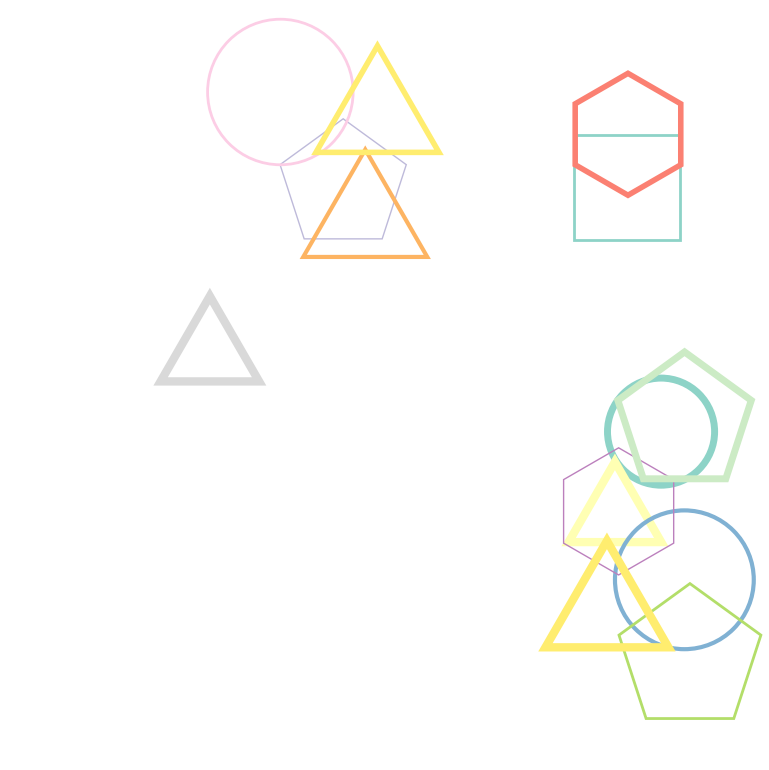[{"shape": "circle", "thickness": 2.5, "radius": 0.35, "center": [0.859, 0.439]}, {"shape": "square", "thickness": 1, "radius": 0.34, "center": [0.814, 0.756]}, {"shape": "triangle", "thickness": 3, "radius": 0.35, "center": [0.799, 0.331]}, {"shape": "pentagon", "thickness": 0.5, "radius": 0.43, "center": [0.446, 0.76]}, {"shape": "hexagon", "thickness": 2, "radius": 0.4, "center": [0.816, 0.826]}, {"shape": "circle", "thickness": 1.5, "radius": 0.45, "center": [0.889, 0.247]}, {"shape": "triangle", "thickness": 1.5, "radius": 0.46, "center": [0.474, 0.713]}, {"shape": "pentagon", "thickness": 1, "radius": 0.48, "center": [0.896, 0.145]}, {"shape": "circle", "thickness": 1, "radius": 0.47, "center": [0.364, 0.881]}, {"shape": "triangle", "thickness": 3, "radius": 0.37, "center": [0.273, 0.542]}, {"shape": "hexagon", "thickness": 0.5, "radius": 0.41, "center": [0.803, 0.336]}, {"shape": "pentagon", "thickness": 2.5, "radius": 0.46, "center": [0.889, 0.452]}, {"shape": "triangle", "thickness": 3, "radius": 0.46, "center": [0.788, 0.205]}, {"shape": "triangle", "thickness": 2, "radius": 0.46, "center": [0.49, 0.848]}]